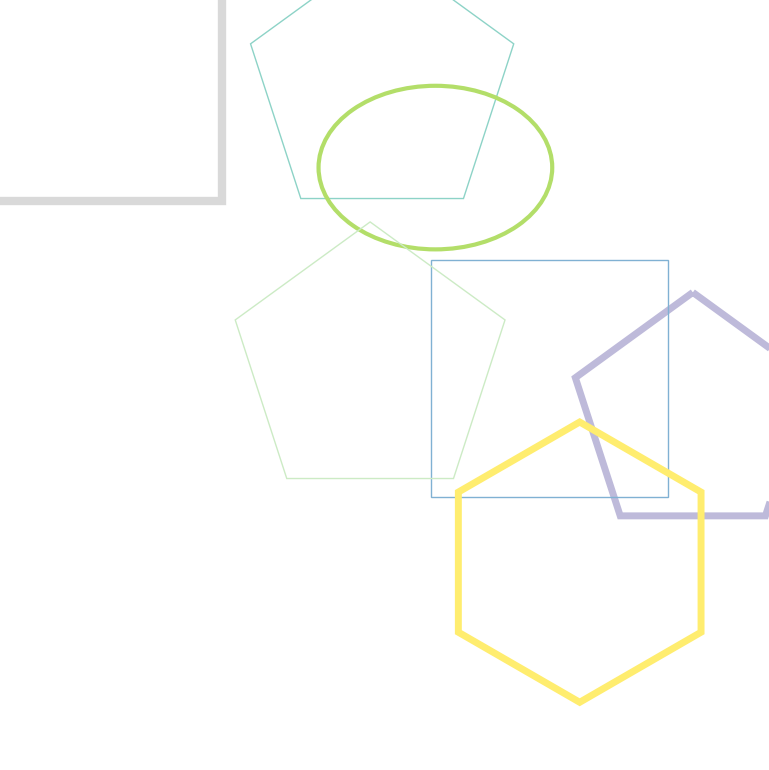[{"shape": "pentagon", "thickness": 0.5, "radius": 0.9, "center": [0.496, 0.888]}, {"shape": "pentagon", "thickness": 2.5, "radius": 0.8, "center": [0.9, 0.46]}, {"shape": "square", "thickness": 0.5, "radius": 0.77, "center": [0.714, 0.509]}, {"shape": "oval", "thickness": 1.5, "radius": 0.76, "center": [0.565, 0.782]}, {"shape": "square", "thickness": 3, "radius": 0.78, "center": [0.133, 0.895]}, {"shape": "pentagon", "thickness": 0.5, "radius": 0.92, "center": [0.481, 0.528]}, {"shape": "hexagon", "thickness": 2.5, "radius": 0.91, "center": [0.753, 0.27]}]